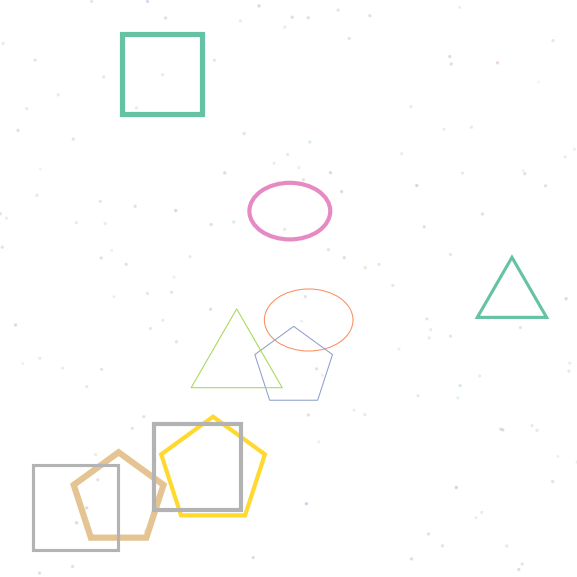[{"shape": "square", "thickness": 2.5, "radius": 0.34, "center": [0.28, 0.871]}, {"shape": "triangle", "thickness": 1.5, "radius": 0.35, "center": [0.887, 0.484]}, {"shape": "oval", "thickness": 0.5, "radius": 0.38, "center": [0.534, 0.445]}, {"shape": "pentagon", "thickness": 0.5, "radius": 0.35, "center": [0.509, 0.363]}, {"shape": "oval", "thickness": 2, "radius": 0.35, "center": [0.502, 0.634]}, {"shape": "triangle", "thickness": 0.5, "radius": 0.46, "center": [0.41, 0.373]}, {"shape": "pentagon", "thickness": 2, "radius": 0.47, "center": [0.369, 0.183]}, {"shape": "pentagon", "thickness": 3, "radius": 0.41, "center": [0.205, 0.134]}, {"shape": "square", "thickness": 1.5, "radius": 0.37, "center": [0.131, 0.12]}, {"shape": "square", "thickness": 2, "radius": 0.38, "center": [0.342, 0.19]}]